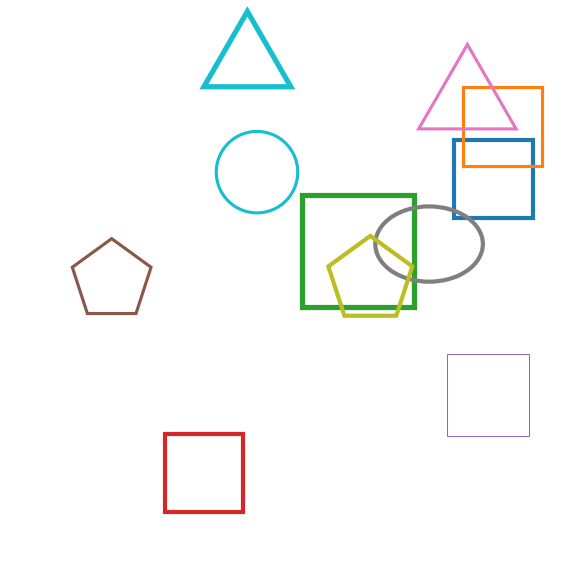[{"shape": "square", "thickness": 2, "radius": 0.34, "center": [0.854, 0.689]}, {"shape": "square", "thickness": 1.5, "radius": 0.35, "center": [0.87, 0.78]}, {"shape": "square", "thickness": 2.5, "radius": 0.48, "center": [0.62, 0.564]}, {"shape": "square", "thickness": 2, "radius": 0.34, "center": [0.353, 0.181]}, {"shape": "square", "thickness": 0.5, "radius": 0.35, "center": [0.845, 0.315]}, {"shape": "pentagon", "thickness": 1.5, "radius": 0.36, "center": [0.193, 0.514]}, {"shape": "triangle", "thickness": 1.5, "radius": 0.49, "center": [0.809, 0.825]}, {"shape": "oval", "thickness": 2, "radius": 0.47, "center": [0.743, 0.577]}, {"shape": "pentagon", "thickness": 2, "radius": 0.38, "center": [0.641, 0.514]}, {"shape": "triangle", "thickness": 2.5, "radius": 0.43, "center": [0.428, 0.892]}, {"shape": "circle", "thickness": 1.5, "radius": 0.35, "center": [0.445, 0.701]}]